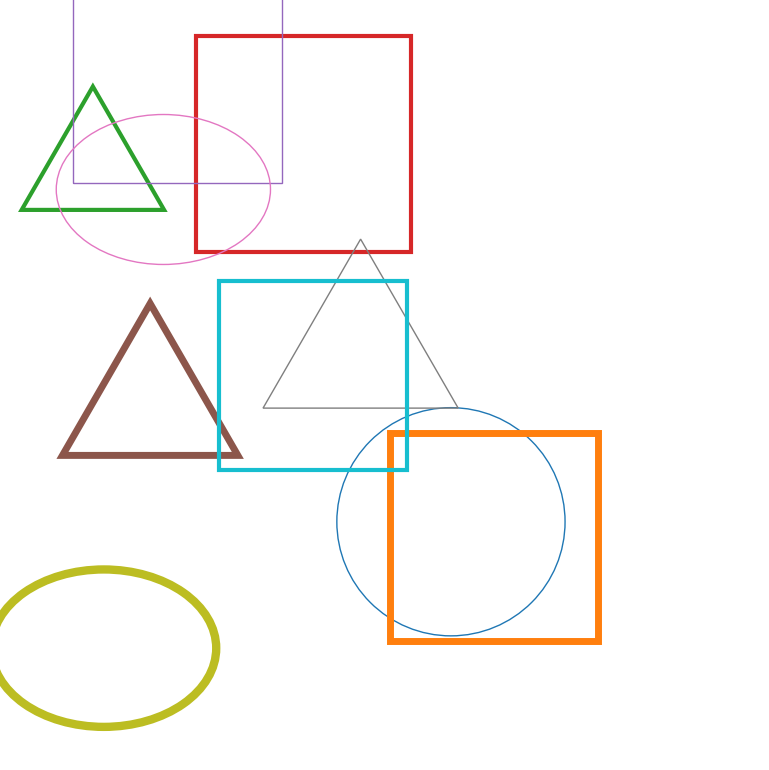[{"shape": "circle", "thickness": 0.5, "radius": 0.74, "center": [0.586, 0.322]}, {"shape": "square", "thickness": 2.5, "radius": 0.68, "center": [0.642, 0.302]}, {"shape": "triangle", "thickness": 1.5, "radius": 0.53, "center": [0.121, 0.781]}, {"shape": "square", "thickness": 1.5, "radius": 0.7, "center": [0.394, 0.813]}, {"shape": "square", "thickness": 0.5, "radius": 0.68, "center": [0.23, 0.898]}, {"shape": "triangle", "thickness": 2.5, "radius": 0.66, "center": [0.195, 0.474]}, {"shape": "oval", "thickness": 0.5, "radius": 0.7, "center": [0.212, 0.754]}, {"shape": "triangle", "thickness": 0.5, "radius": 0.73, "center": [0.468, 0.543]}, {"shape": "oval", "thickness": 3, "radius": 0.73, "center": [0.135, 0.158]}, {"shape": "square", "thickness": 1.5, "radius": 0.61, "center": [0.407, 0.512]}]